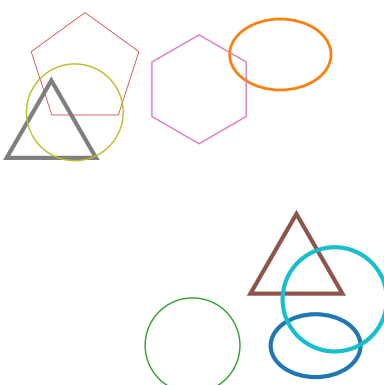[{"shape": "oval", "thickness": 3, "radius": 0.58, "center": [0.82, 0.102]}, {"shape": "oval", "thickness": 2, "radius": 0.66, "center": [0.728, 0.858]}, {"shape": "circle", "thickness": 1, "radius": 0.62, "center": [0.5, 0.103]}, {"shape": "pentagon", "thickness": 0.5, "radius": 0.74, "center": [0.221, 0.82]}, {"shape": "triangle", "thickness": 3, "radius": 0.69, "center": [0.77, 0.306]}, {"shape": "hexagon", "thickness": 1, "radius": 0.71, "center": [0.517, 0.768]}, {"shape": "triangle", "thickness": 3, "radius": 0.67, "center": [0.133, 0.657]}, {"shape": "circle", "thickness": 1, "radius": 0.63, "center": [0.194, 0.708]}, {"shape": "circle", "thickness": 3, "radius": 0.68, "center": [0.869, 0.222]}]